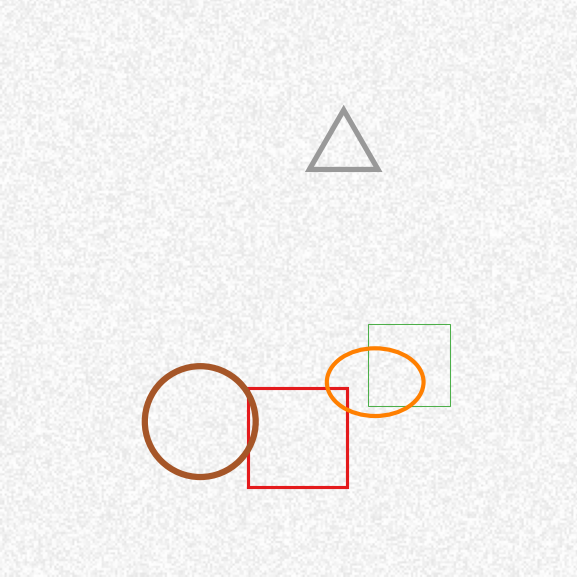[{"shape": "square", "thickness": 1.5, "radius": 0.43, "center": [0.515, 0.241]}, {"shape": "square", "thickness": 0.5, "radius": 0.36, "center": [0.708, 0.367]}, {"shape": "oval", "thickness": 2, "radius": 0.42, "center": [0.65, 0.337]}, {"shape": "circle", "thickness": 3, "radius": 0.48, "center": [0.347, 0.269]}, {"shape": "triangle", "thickness": 2.5, "radius": 0.34, "center": [0.595, 0.74]}]